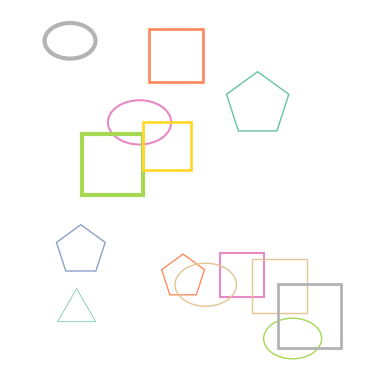[{"shape": "triangle", "thickness": 0.5, "radius": 0.29, "center": [0.199, 0.193]}, {"shape": "pentagon", "thickness": 1, "radius": 0.43, "center": [0.669, 0.729]}, {"shape": "square", "thickness": 2, "radius": 0.35, "center": [0.457, 0.855]}, {"shape": "pentagon", "thickness": 1, "radius": 0.29, "center": [0.476, 0.282]}, {"shape": "pentagon", "thickness": 1, "radius": 0.33, "center": [0.21, 0.35]}, {"shape": "oval", "thickness": 1.5, "radius": 0.41, "center": [0.362, 0.682]}, {"shape": "square", "thickness": 1.5, "radius": 0.29, "center": [0.629, 0.285]}, {"shape": "square", "thickness": 3, "radius": 0.4, "center": [0.292, 0.574]}, {"shape": "oval", "thickness": 1, "radius": 0.38, "center": [0.76, 0.121]}, {"shape": "square", "thickness": 2, "radius": 0.31, "center": [0.433, 0.62]}, {"shape": "square", "thickness": 1, "radius": 0.36, "center": [0.726, 0.257]}, {"shape": "oval", "thickness": 1, "radius": 0.4, "center": [0.534, 0.26]}, {"shape": "square", "thickness": 2, "radius": 0.41, "center": [0.804, 0.179]}, {"shape": "oval", "thickness": 3, "radius": 0.33, "center": [0.182, 0.894]}]